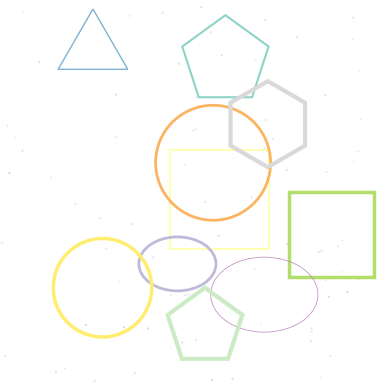[{"shape": "pentagon", "thickness": 1.5, "radius": 0.59, "center": [0.585, 0.843]}, {"shape": "square", "thickness": 1.5, "radius": 0.64, "center": [0.57, 0.483]}, {"shape": "oval", "thickness": 2, "radius": 0.5, "center": [0.461, 0.315]}, {"shape": "triangle", "thickness": 1, "radius": 0.52, "center": [0.241, 0.872]}, {"shape": "circle", "thickness": 2, "radius": 0.75, "center": [0.553, 0.577]}, {"shape": "square", "thickness": 2.5, "radius": 0.55, "center": [0.861, 0.392]}, {"shape": "hexagon", "thickness": 3, "radius": 0.56, "center": [0.695, 0.678]}, {"shape": "oval", "thickness": 0.5, "radius": 0.7, "center": [0.687, 0.235]}, {"shape": "pentagon", "thickness": 3, "radius": 0.51, "center": [0.532, 0.151]}, {"shape": "circle", "thickness": 2.5, "radius": 0.64, "center": [0.266, 0.253]}]